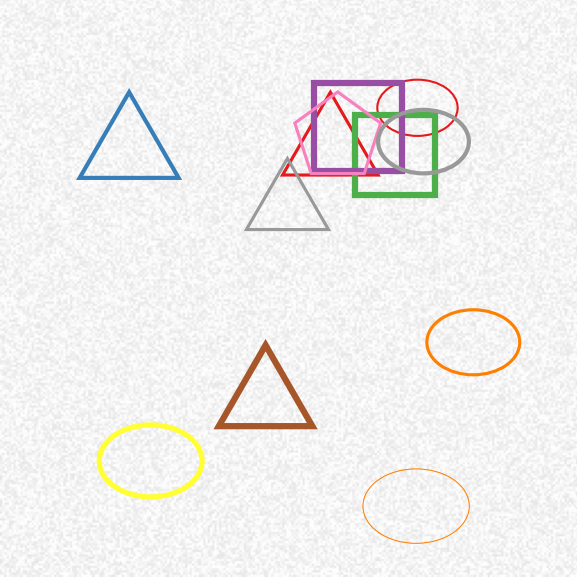[{"shape": "triangle", "thickness": 1.5, "radius": 0.48, "center": [0.572, 0.744]}, {"shape": "oval", "thickness": 1, "radius": 0.35, "center": [0.723, 0.812]}, {"shape": "triangle", "thickness": 2, "radius": 0.49, "center": [0.224, 0.741]}, {"shape": "square", "thickness": 3, "radius": 0.35, "center": [0.684, 0.73]}, {"shape": "square", "thickness": 3, "radius": 0.38, "center": [0.62, 0.78]}, {"shape": "oval", "thickness": 0.5, "radius": 0.46, "center": [0.721, 0.123]}, {"shape": "oval", "thickness": 1.5, "radius": 0.4, "center": [0.82, 0.406]}, {"shape": "oval", "thickness": 2.5, "radius": 0.45, "center": [0.261, 0.201]}, {"shape": "triangle", "thickness": 3, "radius": 0.47, "center": [0.46, 0.308]}, {"shape": "pentagon", "thickness": 1.5, "radius": 0.39, "center": [0.585, 0.762]}, {"shape": "triangle", "thickness": 1.5, "radius": 0.41, "center": [0.498, 0.643]}, {"shape": "oval", "thickness": 2, "radius": 0.39, "center": [0.733, 0.754]}]